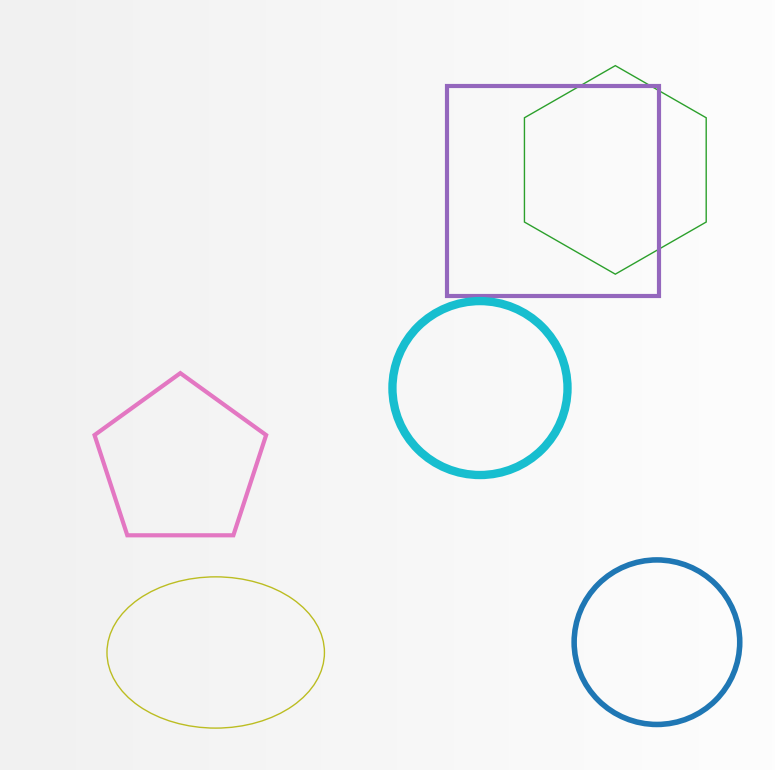[{"shape": "circle", "thickness": 2, "radius": 0.53, "center": [0.848, 0.166]}, {"shape": "hexagon", "thickness": 0.5, "radius": 0.68, "center": [0.794, 0.779]}, {"shape": "square", "thickness": 1.5, "radius": 0.68, "center": [0.714, 0.752]}, {"shape": "pentagon", "thickness": 1.5, "radius": 0.58, "center": [0.233, 0.399]}, {"shape": "oval", "thickness": 0.5, "radius": 0.7, "center": [0.278, 0.153]}, {"shape": "circle", "thickness": 3, "radius": 0.56, "center": [0.619, 0.496]}]